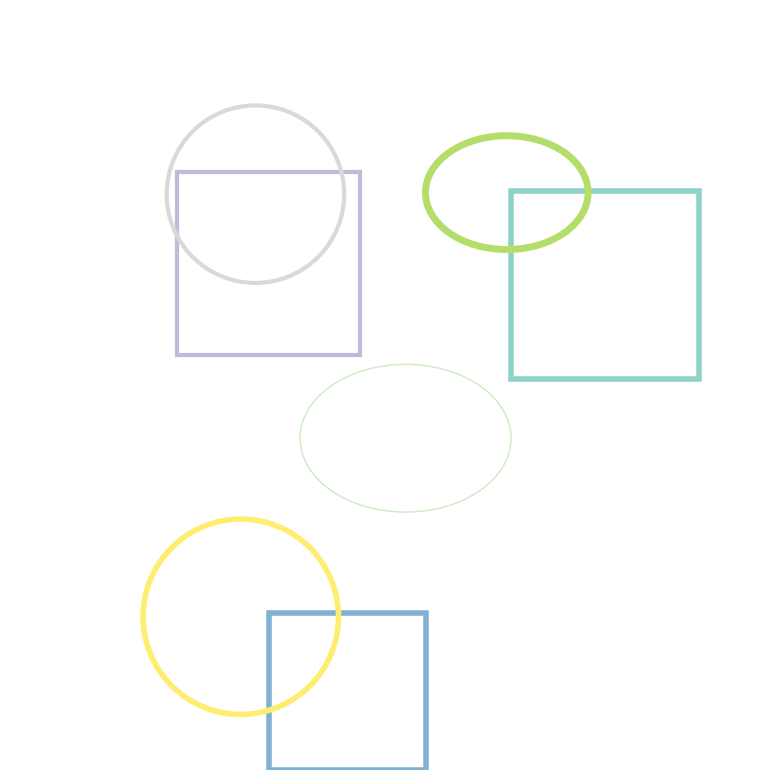[{"shape": "square", "thickness": 2, "radius": 0.61, "center": [0.786, 0.63]}, {"shape": "square", "thickness": 1.5, "radius": 0.6, "center": [0.349, 0.658]}, {"shape": "square", "thickness": 2, "radius": 0.51, "center": [0.451, 0.102]}, {"shape": "oval", "thickness": 2.5, "radius": 0.53, "center": [0.658, 0.75]}, {"shape": "circle", "thickness": 1.5, "radius": 0.58, "center": [0.332, 0.748]}, {"shape": "oval", "thickness": 0.5, "radius": 0.69, "center": [0.527, 0.431]}, {"shape": "circle", "thickness": 2, "radius": 0.63, "center": [0.313, 0.199]}]